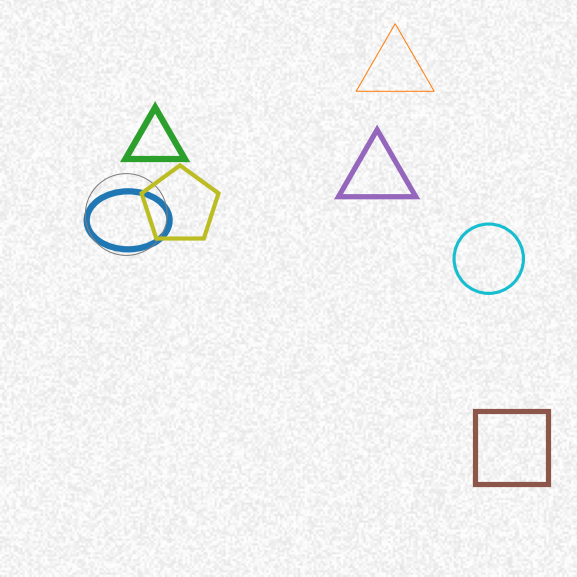[{"shape": "oval", "thickness": 3, "radius": 0.36, "center": [0.222, 0.618]}, {"shape": "triangle", "thickness": 0.5, "radius": 0.39, "center": [0.684, 0.88]}, {"shape": "triangle", "thickness": 3, "radius": 0.3, "center": [0.269, 0.754]}, {"shape": "triangle", "thickness": 2.5, "radius": 0.39, "center": [0.653, 0.697]}, {"shape": "square", "thickness": 2.5, "radius": 0.32, "center": [0.885, 0.224]}, {"shape": "circle", "thickness": 0.5, "radius": 0.35, "center": [0.219, 0.628]}, {"shape": "pentagon", "thickness": 2, "radius": 0.35, "center": [0.312, 0.643]}, {"shape": "circle", "thickness": 1.5, "radius": 0.3, "center": [0.846, 0.551]}]